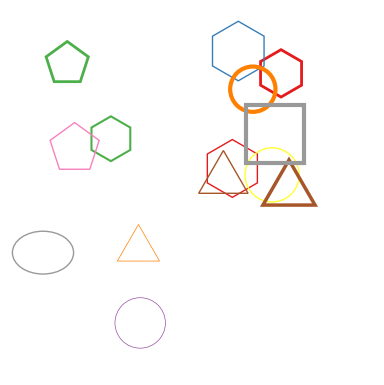[{"shape": "hexagon", "thickness": 2, "radius": 0.31, "center": [0.73, 0.809]}, {"shape": "hexagon", "thickness": 1, "radius": 0.38, "center": [0.604, 0.562]}, {"shape": "hexagon", "thickness": 1, "radius": 0.39, "center": [0.619, 0.867]}, {"shape": "pentagon", "thickness": 2, "radius": 0.29, "center": [0.175, 0.835]}, {"shape": "hexagon", "thickness": 1.5, "radius": 0.29, "center": [0.288, 0.64]}, {"shape": "circle", "thickness": 0.5, "radius": 0.33, "center": [0.364, 0.161]}, {"shape": "circle", "thickness": 3, "radius": 0.29, "center": [0.657, 0.768]}, {"shape": "triangle", "thickness": 0.5, "radius": 0.32, "center": [0.36, 0.354]}, {"shape": "circle", "thickness": 1, "radius": 0.35, "center": [0.707, 0.546]}, {"shape": "triangle", "thickness": 1, "radius": 0.37, "center": [0.58, 0.535]}, {"shape": "triangle", "thickness": 2.5, "radius": 0.39, "center": [0.751, 0.506]}, {"shape": "pentagon", "thickness": 1, "radius": 0.33, "center": [0.194, 0.615]}, {"shape": "square", "thickness": 3, "radius": 0.38, "center": [0.713, 0.652]}, {"shape": "oval", "thickness": 1, "radius": 0.4, "center": [0.112, 0.344]}]